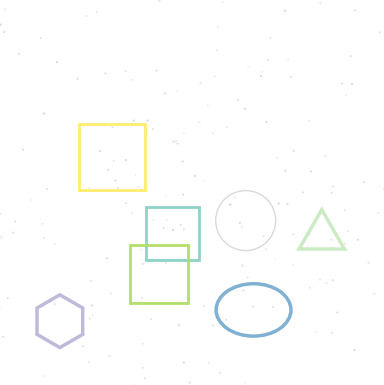[{"shape": "square", "thickness": 2, "radius": 0.35, "center": [0.449, 0.394]}, {"shape": "hexagon", "thickness": 2.5, "radius": 0.34, "center": [0.156, 0.166]}, {"shape": "oval", "thickness": 2.5, "radius": 0.49, "center": [0.659, 0.195]}, {"shape": "square", "thickness": 2, "radius": 0.38, "center": [0.413, 0.289]}, {"shape": "circle", "thickness": 1, "radius": 0.39, "center": [0.638, 0.427]}, {"shape": "triangle", "thickness": 2.5, "radius": 0.34, "center": [0.836, 0.387]}, {"shape": "square", "thickness": 2, "radius": 0.43, "center": [0.29, 0.592]}]